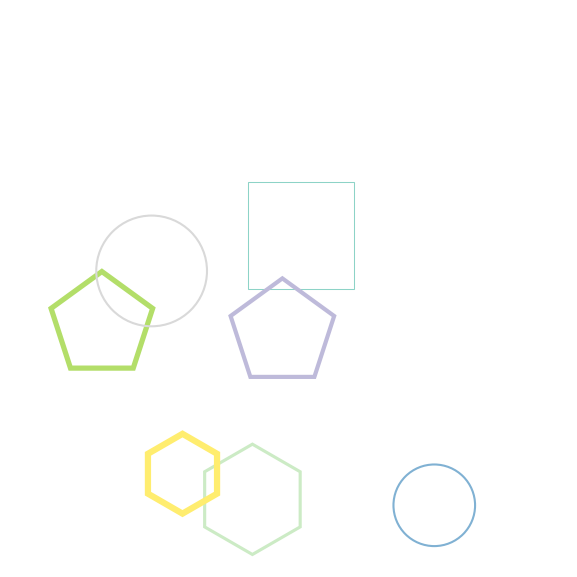[{"shape": "square", "thickness": 0.5, "radius": 0.46, "center": [0.522, 0.591]}, {"shape": "pentagon", "thickness": 2, "radius": 0.47, "center": [0.489, 0.423]}, {"shape": "circle", "thickness": 1, "radius": 0.35, "center": [0.752, 0.124]}, {"shape": "pentagon", "thickness": 2.5, "radius": 0.46, "center": [0.176, 0.437]}, {"shape": "circle", "thickness": 1, "radius": 0.48, "center": [0.263, 0.53]}, {"shape": "hexagon", "thickness": 1.5, "radius": 0.48, "center": [0.437, 0.134]}, {"shape": "hexagon", "thickness": 3, "radius": 0.35, "center": [0.316, 0.179]}]